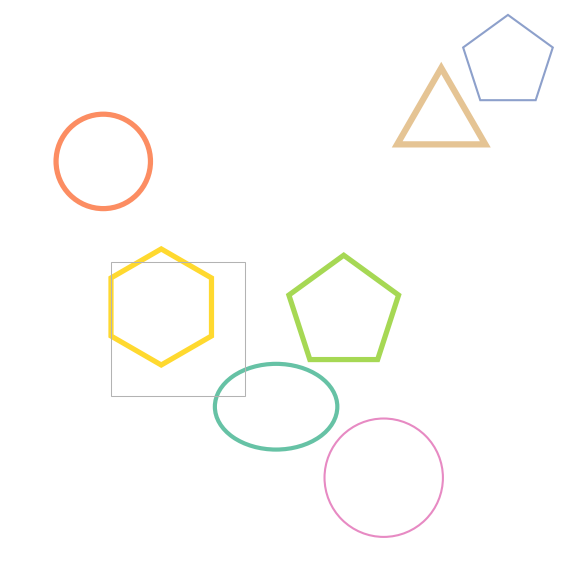[{"shape": "oval", "thickness": 2, "radius": 0.53, "center": [0.478, 0.295]}, {"shape": "circle", "thickness": 2.5, "radius": 0.41, "center": [0.179, 0.72]}, {"shape": "pentagon", "thickness": 1, "radius": 0.41, "center": [0.88, 0.892]}, {"shape": "circle", "thickness": 1, "radius": 0.51, "center": [0.664, 0.172]}, {"shape": "pentagon", "thickness": 2.5, "radius": 0.5, "center": [0.595, 0.457]}, {"shape": "hexagon", "thickness": 2.5, "radius": 0.5, "center": [0.279, 0.468]}, {"shape": "triangle", "thickness": 3, "radius": 0.44, "center": [0.764, 0.793]}, {"shape": "square", "thickness": 0.5, "radius": 0.58, "center": [0.308, 0.429]}]